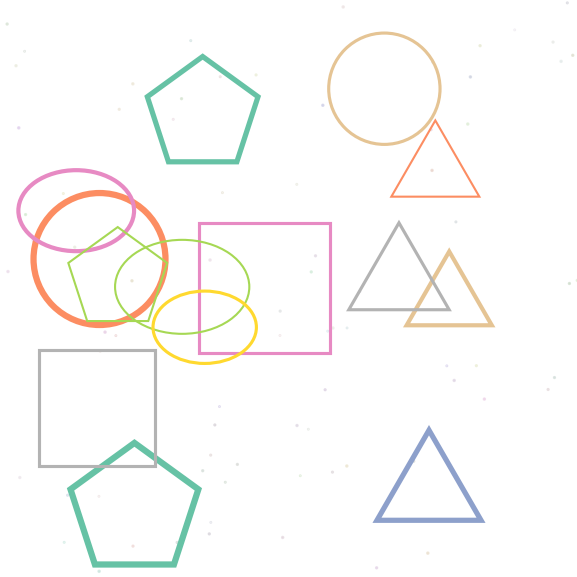[{"shape": "pentagon", "thickness": 3, "radius": 0.58, "center": [0.233, 0.116]}, {"shape": "pentagon", "thickness": 2.5, "radius": 0.5, "center": [0.351, 0.8]}, {"shape": "triangle", "thickness": 1, "radius": 0.44, "center": [0.754, 0.703]}, {"shape": "circle", "thickness": 3, "radius": 0.57, "center": [0.172, 0.551]}, {"shape": "triangle", "thickness": 2.5, "radius": 0.52, "center": [0.743, 0.15]}, {"shape": "oval", "thickness": 2, "radius": 0.5, "center": [0.132, 0.634]}, {"shape": "square", "thickness": 1.5, "radius": 0.57, "center": [0.458, 0.5]}, {"shape": "pentagon", "thickness": 1, "radius": 0.45, "center": [0.204, 0.516]}, {"shape": "oval", "thickness": 1, "radius": 0.58, "center": [0.315, 0.502]}, {"shape": "oval", "thickness": 1.5, "radius": 0.45, "center": [0.354, 0.432]}, {"shape": "triangle", "thickness": 2, "radius": 0.43, "center": [0.778, 0.478]}, {"shape": "circle", "thickness": 1.5, "radius": 0.48, "center": [0.666, 0.845]}, {"shape": "triangle", "thickness": 1.5, "radius": 0.5, "center": [0.691, 0.513]}, {"shape": "square", "thickness": 1.5, "radius": 0.5, "center": [0.168, 0.292]}]